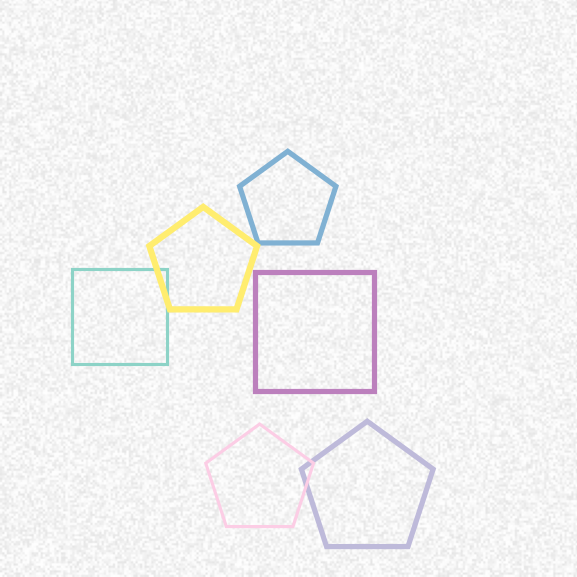[{"shape": "square", "thickness": 1.5, "radius": 0.41, "center": [0.207, 0.451]}, {"shape": "pentagon", "thickness": 2.5, "radius": 0.6, "center": [0.636, 0.15]}, {"shape": "pentagon", "thickness": 2.5, "radius": 0.44, "center": [0.498, 0.649]}, {"shape": "pentagon", "thickness": 1.5, "radius": 0.49, "center": [0.45, 0.167]}, {"shape": "square", "thickness": 2.5, "radius": 0.52, "center": [0.545, 0.425]}, {"shape": "pentagon", "thickness": 3, "radius": 0.49, "center": [0.352, 0.543]}]